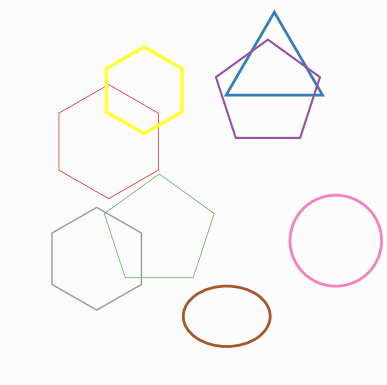[{"shape": "hexagon", "thickness": 0.5, "radius": 0.74, "center": [0.28, 0.632]}, {"shape": "triangle", "thickness": 2, "radius": 0.72, "center": [0.708, 0.825]}, {"shape": "pentagon", "thickness": 0.5, "radius": 0.75, "center": [0.411, 0.399]}, {"shape": "pentagon", "thickness": 1.5, "radius": 0.71, "center": [0.691, 0.756]}, {"shape": "hexagon", "thickness": 2.5, "radius": 0.56, "center": [0.372, 0.766]}, {"shape": "oval", "thickness": 2, "radius": 0.56, "center": [0.585, 0.178]}, {"shape": "circle", "thickness": 2, "radius": 0.59, "center": [0.867, 0.375]}, {"shape": "hexagon", "thickness": 1, "radius": 0.67, "center": [0.25, 0.328]}]